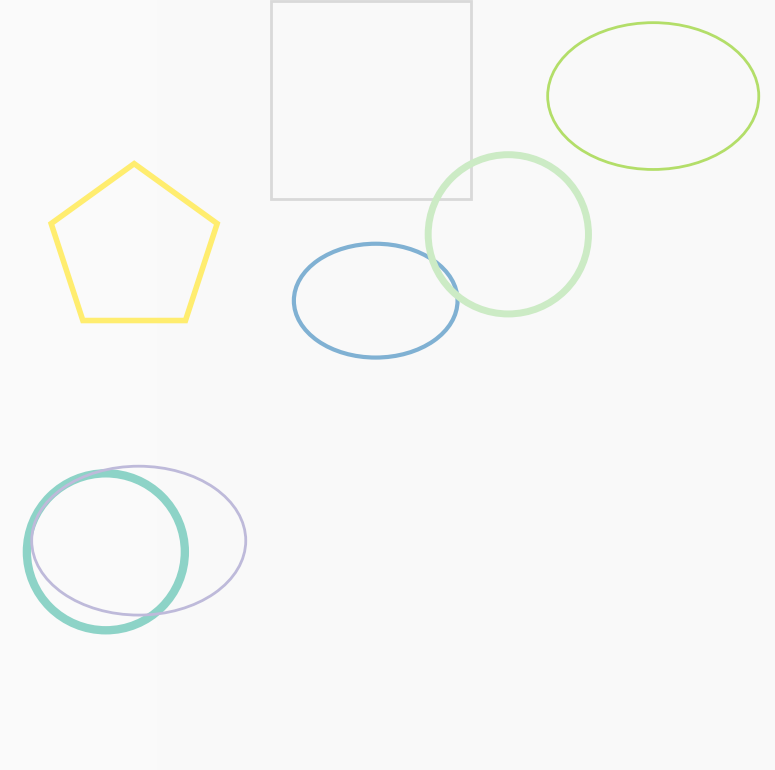[{"shape": "circle", "thickness": 3, "radius": 0.51, "center": [0.137, 0.283]}, {"shape": "oval", "thickness": 1, "radius": 0.69, "center": [0.179, 0.298]}, {"shape": "oval", "thickness": 1.5, "radius": 0.53, "center": [0.485, 0.61]}, {"shape": "oval", "thickness": 1, "radius": 0.68, "center": [0.843, 0.875]}, {"shape": "square", "thickness": 1, "radius": 0.64, "center": [0.479, 0.87]}, {"shape": "circle", "thickness": 2.5, "radius": 0.52, "center": [0.656, 0.696]}, {"shape": "pentagon", "thickness": 2, "radius": 0.56, "center": [0.173, 0.675]}]